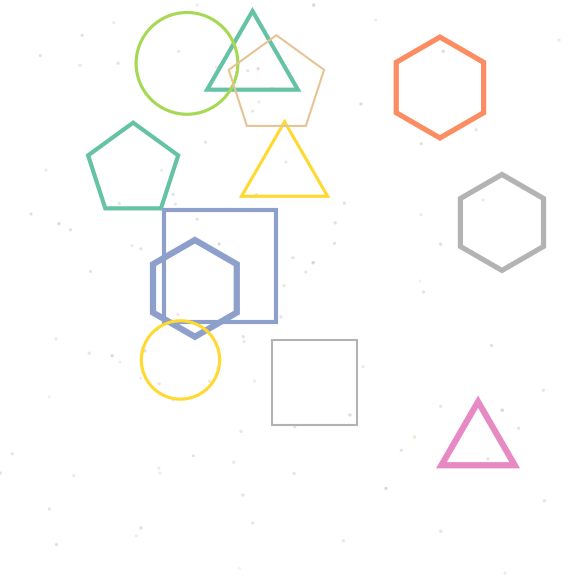[{"shape": "triangle", "thickness": 2, "radius": 0.45, "center": [0.437, 0.889]}, {"shape": "pentagon", "thickness": 2, "radius": 0.41, "center": [0.231, 0.705]}, {"shape": "hexagon", "thickness": 2.5, "radius": 0.44, "center": [0.762, 0.848]}, {"shape": "square", "thickness": 2, "radius": 0.49, "center": [0.381, 0.538]}, {"shape": "hexagon", "thickness": 3, "radius": 0.42, "center": [0.337, 0.5]}, {"shape": "triangle", "thickness": 3, "radius": 0.37, "center": [0.828, 0.23]}, {"shape": "circle", "thickness": 1.5, "radius": 0.44, "center": [0.324, 0.889]}, {"shape": "circle", "thickness": 1.5, "radius": 0.34, "center": [0.313, 0.376]}, {"shape": "triangle", "thickness": 1.5, "radius": 0.43, "center": [0.493, 0.702]}, {"shape": "pentagon", "thickness": 1, "radius": 0.43, "center": [0.479, 0.851]}, {"shape": "square", "thickness": 1, "radius": 0.37, "center": [0.544, 0.337]}, {"shape": "hexagon", "thickness": 2.5, "radius": 0.42, "center": [0.869, 0.614]}]